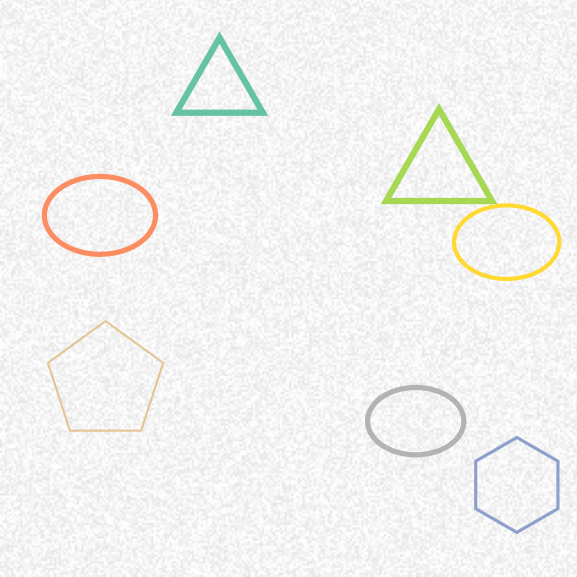[{"shape": "triangle", "thickness": 3, "radius": 0.43, "center": [0.38, 0.847]}, {"shape": "oval", "thickness": 2.5, "radius": 0.48, "center": [0.173, 0.626]}, {"shape": "hexagon", "thickness": 1.5, "radius": 0.41, "center": [0.895, 0.159]}, {"shape": "triangle", "thickness": 3, "radius": 0.53, "center": [0.76, 0.704]}, {"shape": "oval", "thickness": 2, "radius": 0.46, "center": [0.877, 0.58]}, {"shape": "pentagon", "thickness": 1, "radius": 0.52, "center": [0.183, 0.338]}, {"shape": "oval", "thickness": 2.5, "radius": 0.42, "center": [0.72, 0.27]}]